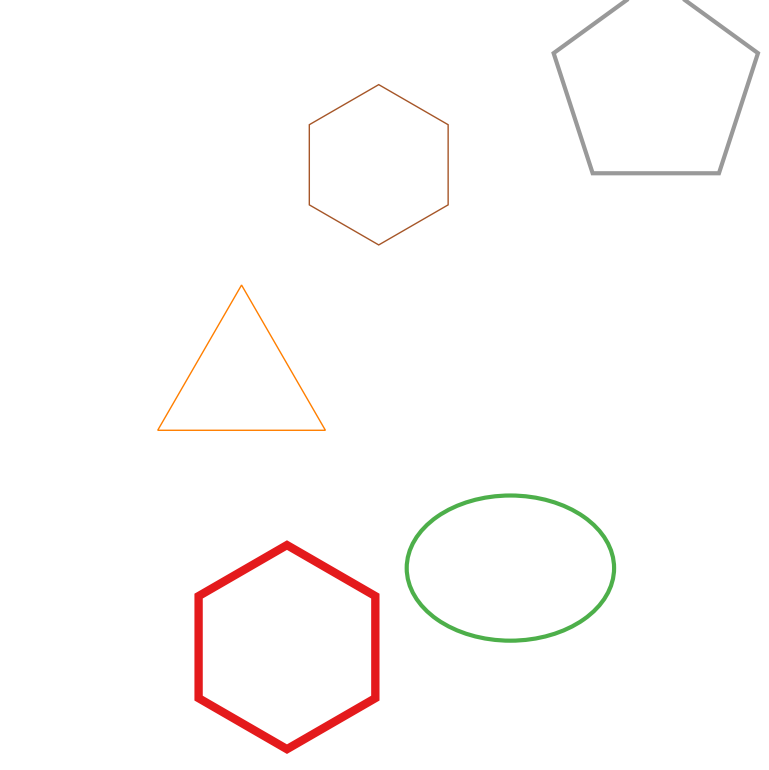[{"shape": "hexagon", "thickness": 3, "radius": 0.66, "center": [0.373, 0.16]}, {"shape": "oval", "thickness": 1.5, "radius": 0.67, "center": [0.663, 0.262]}, {"shape": "triangle", "thickness": 0.5, "radius": 0.63, "center": [0.314, 0.504]}, {"shape": "hexagon", "thickness": 0.5, "radius": 0.52, "center": [0.492, 0.786]}, {"shape": "pentagon", "thickness": 1.5, "radius": 0.7, "center": [0.852, 0.888]}]